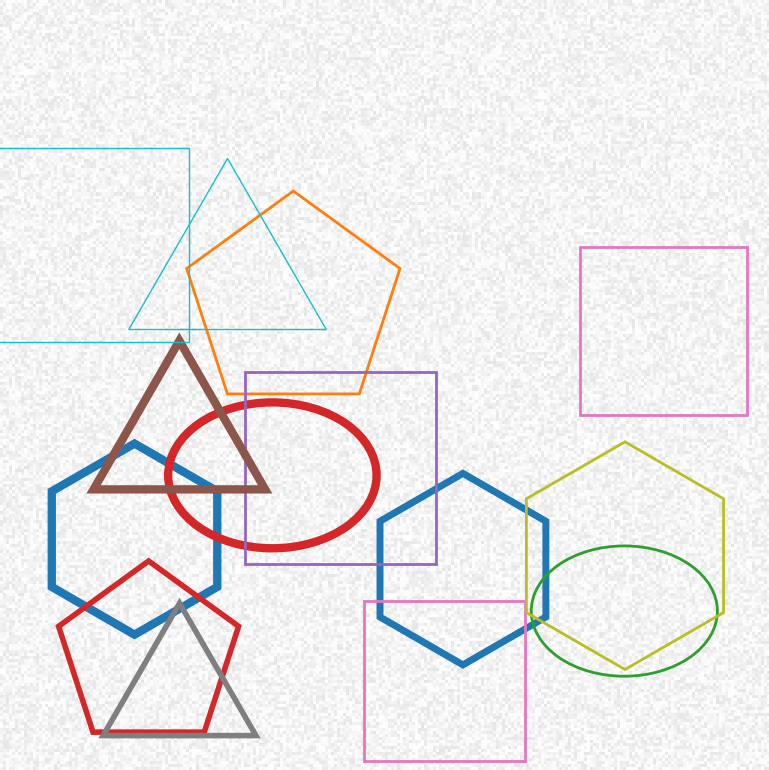[{"shape": "hexagon", "thickness": 3, "radius": 0.62, "center": [0.175, 0.3]}, {"shape": "hexagon", "thickness": 2.5, "radius": 0.62, "center": [0.601, 0.261]}, {"shape": "pentagon", "thickness": 1, "radius": 0.73, "center": [0.381, 0.606]}, {"shape": "oval", "thickness": 1, "radius": 0.6, "center": [0.811, 0.206]}, {"shape": "pentagon", "thickness": 2, "radius": 0.61, "center": [0.193, 0.149]}, {"shape": "oval", "thickness": 3, "radius": 0.68, "center": [0.354, 0.383]}, {"shape": "square", "thickness": 1, "radius": 0.62, "center": [0.442, 0.392]}, {"shape": "triangle", "thickness": 3, "radius": 0.64, "center": [0.233, 0.429]}, {"shape": "square", "thickness": 1, "radius": 0.54, "center": [0.861, 0.57]}, {"shape": "square", "thickness": 1, "radius": 0.52, "center": [0.577, 0.115]}, {"shape": "triangle", "thickness": 2, "radius": 0.57, "center": [0.233, 0.102]}, {"shape": "hexagon", "thickness": 1, "radius": 0.74, "center": [0.812, 0.278]}, {"shape": "triangle", "thickness": 0.5, "radius": 0.74, "center": [0.295, 0.646]}, {"shape": "square", "thickness": 0.5, "radius": 0.63, "center": [0.119, 0.682]}]